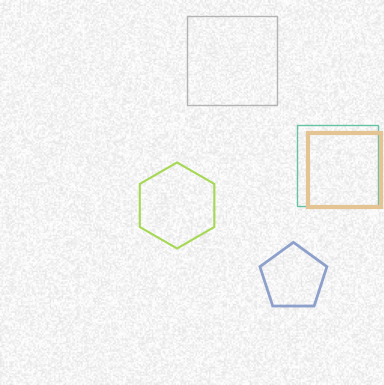[{"shape": "square", "thickness": 1, "radius": 0.53, "center": [0.877, 0.571]}, {"shape": "pentagon", "thickness": 2, "radius": 0.46, "center": [0.762, 0.279]}, {"shape": "hexagon", "thickness": 1.5, "radius": 0.56, "center": [0.46, 0.466]}, {"shape": "square", "thickness": 3, "radius": 0.48, "center": [0.895, 0.558]}, {"shape": "square", "thickness": 1, "radius": 0.58, "center": [0.603, 0.843]}]